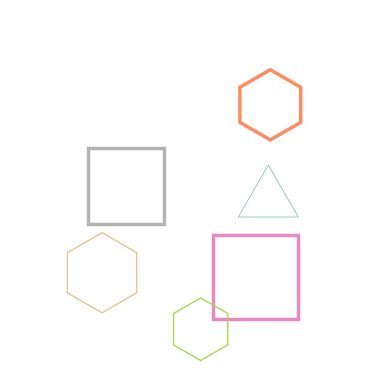[{"shape": "triangle", "thickness": 0.5, "radius": 0.45, "center": [0.697, 0.481]}, {"shape": "hexagon", "thickness": 2.5, "radius": 0.46, "center": [0.702, 0.728]}, {"shape": "square", "thickness": 2.5, "radius": 0.55, "center": [0.664, 0.282]}, {"shape": "hexagon", "thickness": 1, "radius": 0.41, "center": [0.521, 0.145]}, {"shape": "hexagon", "thickness": 1, "radius": 0.52, "center": [0.265, 0.292]}, {"shape": "square", "thickness": 2.5, "radius": 0.5, "center": [0.328, 0.516]}]